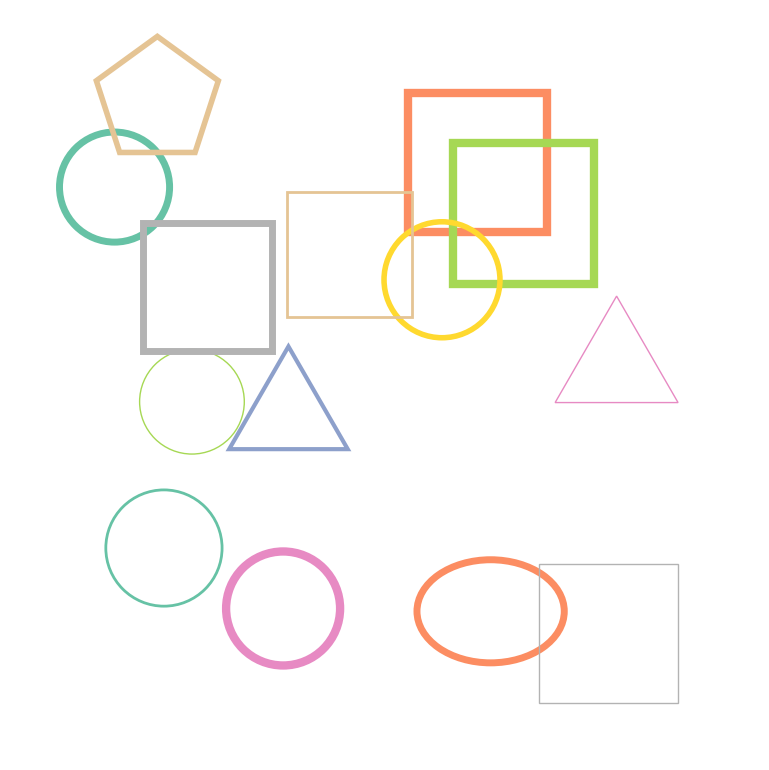[{"shape": "circle", "thickness": 2.5, "radius": 0.36, "center": [0.149, 0.757]}, {"shape": "circle", "thickness": 1, "radius": 0.38, "center": [0.213, 0.288]}, {"shape": "oval", "thickness": 2.5, "radius": 0.48, "center": [0.637, 0.206]}, {"shape": "square", "thickness": 3, "radius": 0.45, "center": [0.62, 0.789]}, {"shape": "triangle", "thickness": 1.5, "radius": 0.44, "center": [0.375, 0.461]}, {"shape": "circle", "thickness": 3, "radius": 0.37, "center": [0.368, 0.21]}, {"shape": "triangle", "thickness": 0.5, "radius": 0.46, "center": [0.801, 0.523]}, {"shape": "circle", "thickness": 0.5, "radius": 0.34, "center": [0.249, 0.478]}, {"shape": "square", "thickness": 3, "radius": 0.46, "center": [0.68, 0.723]}, {"shape": "circle", "thickness": 2, "radius": 0.38, "center": [0.574, 0.637]}, {"shape": "square", "thickness": 1, "radius": 0.41, "center": [0.454, 0.67]}, {"shape": "pentagon", "thickness": 2, "radius": 0.42, "center": [0.204, 0.869]}, {"shape": "square", "thickness": 2.5, "radius": 0.42, "center": [0.269, 0.628]}, {"shape": "square", "thickness": 0.5, "radius": 0.45, "center": [0.791, 0.177]}]